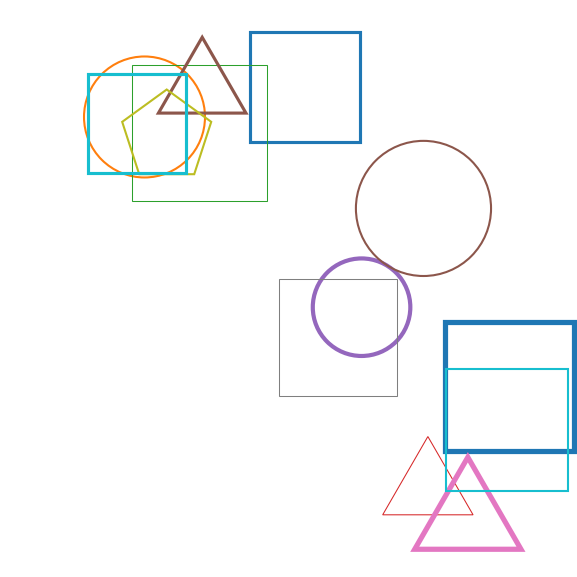[{"shape": "square", "thickness": 2.5, "radius": 0.56, "center": [0.882, 0.329]}, {"shape": "square", "thickness": 1.5, "radius": 0.48, "center": [0.528, 0.849]}, {"shape": "circle", "thickness": 1, "radius": 0.52, "center": [0.25, 0.797]}, {"shape": "square", "thickness": 0.5, "radius": 0.59, "center": [0.345, 0.769]}, {"shape": "triangle", "thickness": 0.5, "radius": 0.45, "center": [0.741, 0.153]}, {"shape": "circle", "thickness": 2, "radius": 0.42, "center": [0.626, 0.467]}, {"shape": "triangle", "thickness": 1.5, "radius": 0.44, "center": [0.35, 0.847]}, {"shape": "circle", "thickness": 1, "radius": 0.59, "center": [0.733, 0.638]}, {"shape": "triangle", "thickness": 2.5, "radius": 0.53, "center": [0.81, 0.101]}, {"shape": "square", "thickness": 0.5, "radius": 0.51, "center": [0.586, 0.415]}, {"shape": "pentagon", "thickness": 1, "radius": 0.41, "center": [0.289, 0.763]}, {"shape": "square", "thickness": 1, "radius": 0.53, "center": [0.878, 0.254]}, {"shape": "square", "thickness": 1.5, "radius": 0.43, "center": [0.237, 0.786]}]